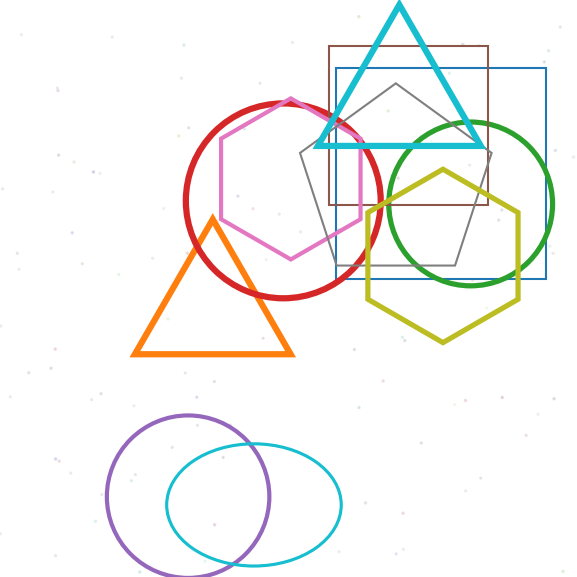[{"shape": "square", "thickness": 1, "radius": 0.91, "center": [0.763, 0.699]}, {"shape": "triangle", "thickness": 3, "radius": 0.78, "center": [0.368, 0.464]}, {"shape": "circle", "thickness": 2.5, "radius": 0.71, "center": [0.815, 0.646]}, {"shape": "circle", "thickness": 3, "radius": 0.84, "center": [0.491, 0.651]}, {"shape": "circle", "thickness": 2, "radius": 0.7, "center": [0.326, 0.139]}, {"shape": "square", "thickness": 1, "radius": 0.69, "center": [0.707, 0.781]}, {"shape": "hexagon", "thickness": 2, "radius": 0.7, "center": [0.504, 0.689]}, {"shape": "pentagon", "thickness": 1, "radius": 0.87, "center": [0.685, 0.68]}, {"shape": "hexagon", "thickness": 2.5, "radius": 0.75, "center": [0.767, 0.556]}, {"shape": "oval", "thickness": 1.5, "radius": 0.76, "center": [0.44, 0.125]}, {"shape": "triangle", "thickness": 3, "radius": 0.81, "center": [0.691, 0.828]}]